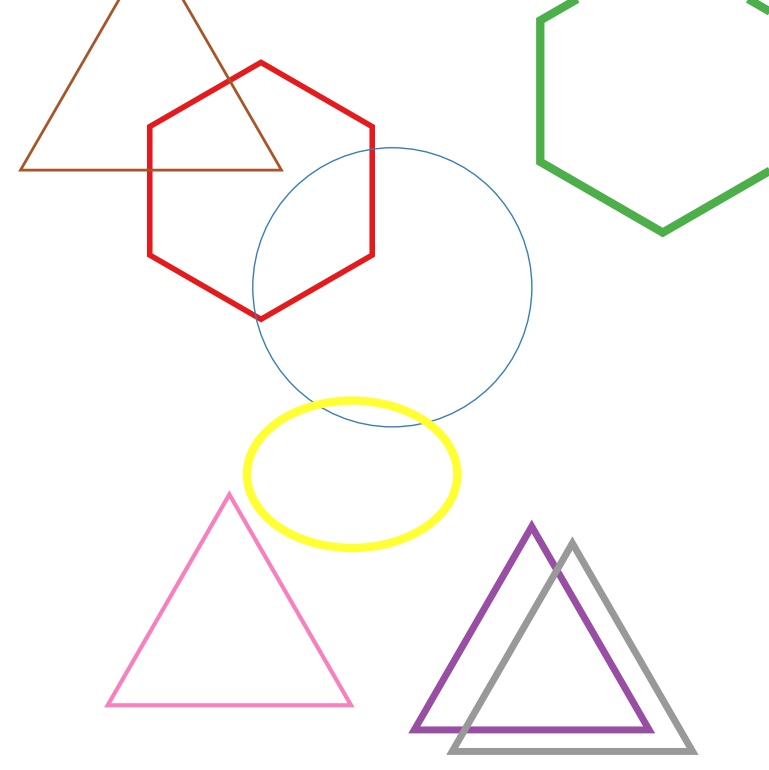[{"shape": "hexagon", "thickness": 2, "radius": 0.83, "center": [0.339, 0.752]}, {"shape": "circle", "thickness": 0.5, "radius": 0.91, "center": [0.51, 0.627]}, {"shape": "hexagon", "thickness": 3, "radius": 0.92, "center": [0.861, 0.882]}, {"shape": "triangle", "thickness": 2.5, "radius": 0.88, "center": [0.691, 0.14]}, {"shape": "oval", "thickness": 3, "radius": 0.68, "center": [0.457, 0.384]}, {"shape": "triangle", "thickness": 1, "radius": 0.98, "center": [0.196, 0.877]}, {"shape": "triangle", "thickness": 1.5, "radius": 0.91, "center": [0.298, 0.175]}, {"shape": "triangle", "thickness": 2.5, "radius": 0.9, "center": [0.743, 0.114]}]